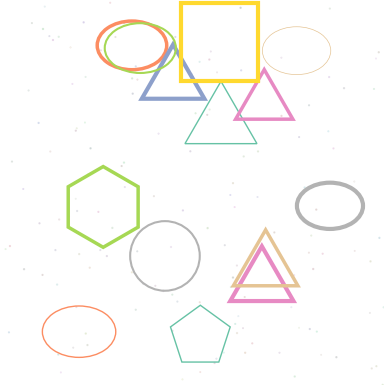[{"shape": "triangle", "thickness": 1, "radius": 0.54, "center": [0.574, 0.681]}, {"shape": "pentagon", "thickness": 1, "radius": 0.41, "center": [0.52, 0.126]}, {"shape": "oval", "thickness": 2.5, "radius": 0.45, "center": [0.343, 0.882]}, {"shape": "oval", "thickness": 1, "radius": 0.48, "center": [0.205, 0.138]}, {"shape": "triangle", "thickness": 3, "radius": 0.47, "center": [0.45, 0.79]}, {"shape": "triangle", "thickness": 2.5, "radius": 0.43, "center": [0.686, 0.733]}, {"shape": "triangle", "thickness": 3, "radius": 0.47, "center": [0.68, 0.265]}, {"shape": "hexagon", "thickness": 2.5, "radius": 0.52, "center": [0.268, 0.463]}, {"shape": "oval", "thickness": 1.5, "radius": 0.46, "center": [0.364, 0.875]}, {"shape": "square", "thickness": 3, "radius": 0.5, "center": [0.57, 0.891]}, {"shape": "triangle", "thickness": 2.5, "radius": 0.48, "center": [0.69, 0.306]}, {"shape": "oval", "thickness": 0.5, "radius": 0.44, "center": [0.77, 0.868]}, {"shape": "oval", "thickness": 3, "radius": 0.43, "center": [0.857, 0.465]}, {"shape": "circle", "thickness": 1.5, "radius": 0.45, "center": [0.428, 0.335]}]